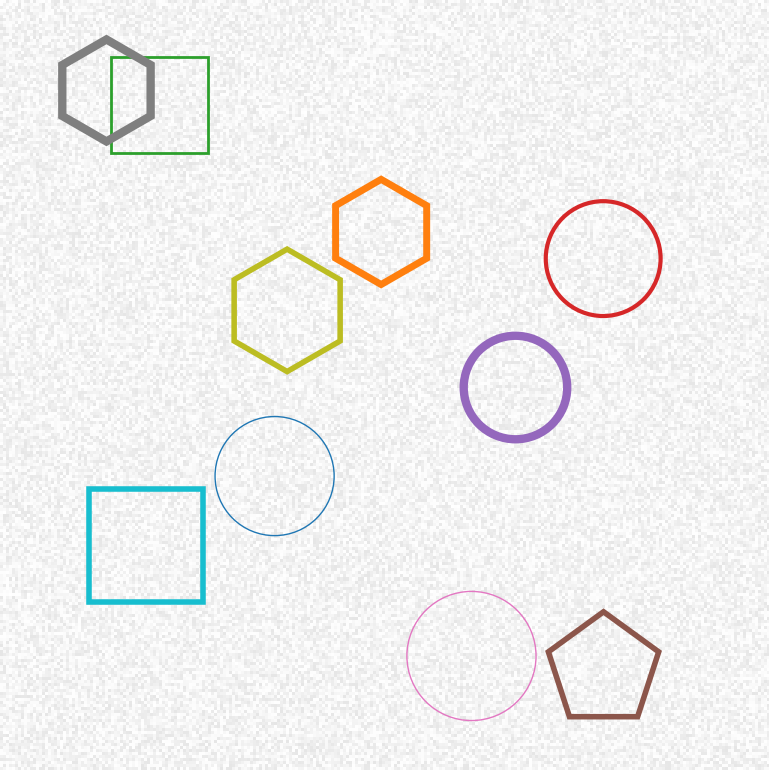[{"shape": "circle", "thickness": 0.5, "radius": 0.39, "center": [0.357, 0.382]}, {"shape": "hexagon", "thickness": 2.5, "radius": 0.34, "center": [0.495, 0.699]}, {"shape": "square", "thickness": 1, "radius": 0.31, "center": [0.207, 0.864]}, {"shape": "circle", "thickness": 1.5, "radius": 0.37, "center": [0.783, 0.664]}, {"shape": "circle", "thickness": 3, "radius": 0.34, "center": [0.669, 0.497]}, {"shape": "pentagon", "thickness": 2, "radius": 0.38, "center": [0.784, 0.13]}, {"shape": "circle", "thickness": 0.5, "radius": 0.42, "center": [0.612, 0.148]}, {"shape": "hexagon", "thickness": 3, "radius": 0.33, "center": [0.138, 0.883]}, {"shape": "hexagon", "thickness": 2, "radius": 0.4, "center": [0.373, 0.597]}, {"shape": "square", "thickness": 2, "radius": 0.37, "center": [0.189, 0.292]}]